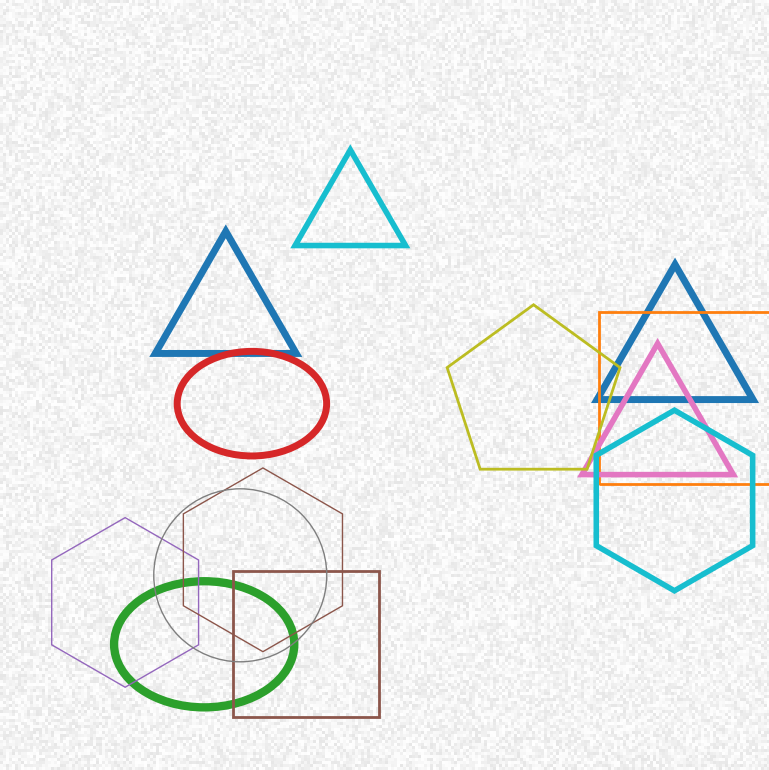[{"shape": "triangle", "thickness": 2.5, "radius": 0.58, "center": [0.877, 0.54]}, {"shape": "triangle", "thickness": 2.5, "radius": 0.53, "center": [0.293, 0.594]}, {"shape": "square", "thickness": 1, "radius": 0.56, "center": [0.89, 0.483]}, {"shape": "oval", "thickness": 3, "radius": 0.59, "center": [0.265, 0.163]}, {"shape": "oval", "thickness": 2.5, "radius": 0.49, "center": [0.327, 0.476]}, {"shape": "hexagon", "thickness": 0.5, "radius": 0.55, "center": [0.163, 0.218]}, {"shape": "hexagon", "thickness": 0.5, "radius": 0.6, "center": [0.341, 0.273]}, {"shape": "square", "thickness": 1, "radius": 0.47, "center": [0.397, 0.163]}, {"shape": "triangle", "thickness": 2, "radius": 0.57, "center": [0.854, 0.44]}, {"shape": "circle", "thickness": 0.5, "radius": 0.56, "center": [0.312, 0.253]}, {"shape": "pentagon", "thickness": 1, "radius": 0.59, "center": [0.693, 0.486]}, {"shape": "hexagon", "thickness": 2, "radius": 0.59, "center": [0.876, 0.35]}, {"shape": "triangle", "thickness": 2, "radius": 0.41, "center": [0.455, 0.723]}]